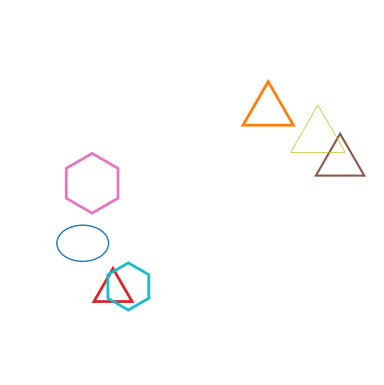[{"shape": "oval", "thickness": 1, "radius": 0.34, "center": [0.215, 0.368]}, {"shape": "triangle", "thickness": 2, "radius": 0.38, "center": [0.697, 0.713]}, {"shape": "triangle", "thickness": 2, "radius": 0.29, "center": [0.293, 0.245]}, {"shape": "triangle", "thickness": 1.5, "radius": 0.36, "center": [0.883, 0.58]}, {"shape": "hexagon", "thickness": 2, "radius": 0.39, "center": [0.239, 0.524]}, {"shape": "triangle", "thickness": 0.5, "radius": 0.41, "center": [0.826, 0.645]}, {"shape": "hexagon", "thickness": 2, "radius": 0.31, "center": [0.333, 0.256]}]